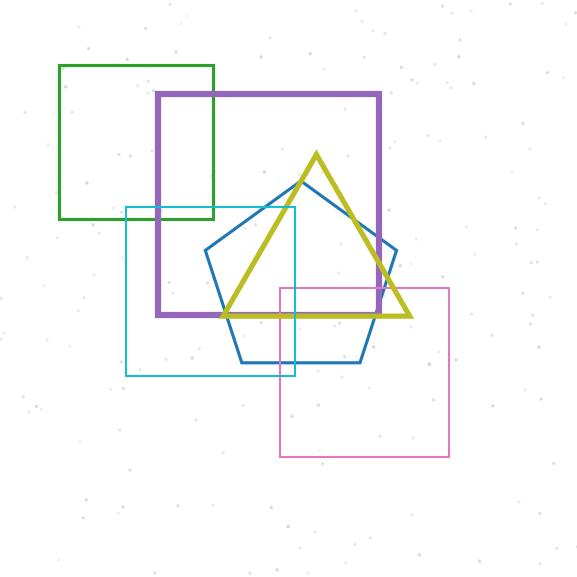[{"shape": "pentagon", "thickness": 1.5, "radius": 0.87, "center": [0.521, 0.512]}, {"shape": "square", "thickness": 1.5, "radius": 0.67, "center": [0.235, 0.753]}, {"shape": "square", "thickness": 3, "radius": 0.96, "center": [0.465, 0.645]}, {"shape": "square", "thickness": 1, "radius": 0.73, "center": [0.632, 0.355]}, {"shape": "triangle", "thickness": 2.5, "radius": 0.93, "center": [0.548, 0.545]}, {"shape": "square", "thickness": 1, "radius": 0.73, "center": [0.364, 0.495]}]